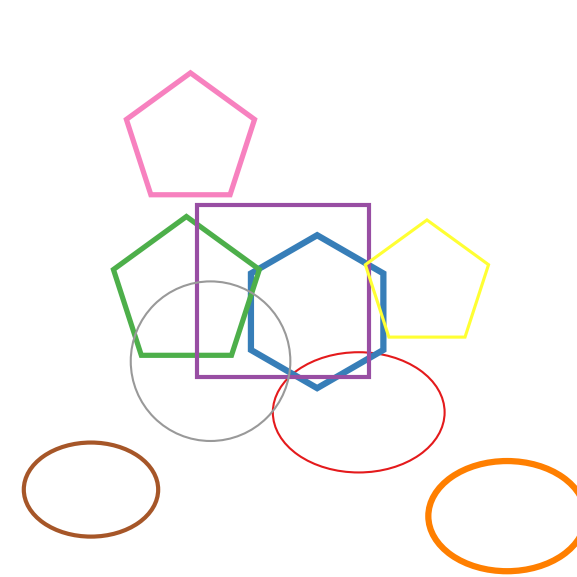[{"shape": "oval", "thickness": 1, "radius": 0.74, "center": [0.621, 0.285]}, {"shape": "hexagon", "thickness": 3, "radius": 0.66, "center": [0.549, 0.459]}, {"shape": "pentagon", "thickness": 2.5, "radius": 0.66, "center": [0.323, 0.491]}, {"shape": "square", "thickness": 2, "radius": 0.74, "center": [0.49, 0.495]}, {"shape": "oval", "thickness": 3, "radius": 0.68, "center": [0.878, 0.105]}, {"shape": "pentagon", "thickness": 1.5, "radius": 0.56, "center": [0.739, 0.506]}, {"shape": "oval", "thickness": 2, "radius": 0.58, "center": [0.158, 0.151]}, {"shape": "pentagon", "thickness": 2.5, "radius": 0.58, "center": [0.33, 0.756]}, {"shape": "circle", "thickness": 1, "radius": 0.69, "center": [0.365, 0.374]}]